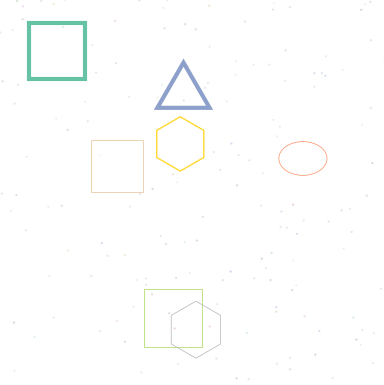[{"shape": "square", "thickness": 3, "radius": 0.36, "center": [0.147, 0.868]}, {"shape": "oval", "thickness": 0.5, "radius": 0.31, "center": [0.787, 0.588]}, {"shape": "triangle", "thickness": 3, "radius": 0.39, "center": [0.477, 0.759]}, {"shape": "square", "thickness": 0.5, "radius": 0.38, "center": [0.45, 0.174]}, {"shape": "hexagon", "thickness": 1, "radius": 0.35, "center": [0.468, 0.626]}, {"shape": "square", "thickness": 0.5, "radius": 0.34, "center": [0.304, 0.569]}, {"shape": "hexagon", "thickness": 0.5, "radius": 0.37, "center": [0.509, 0.144]}]